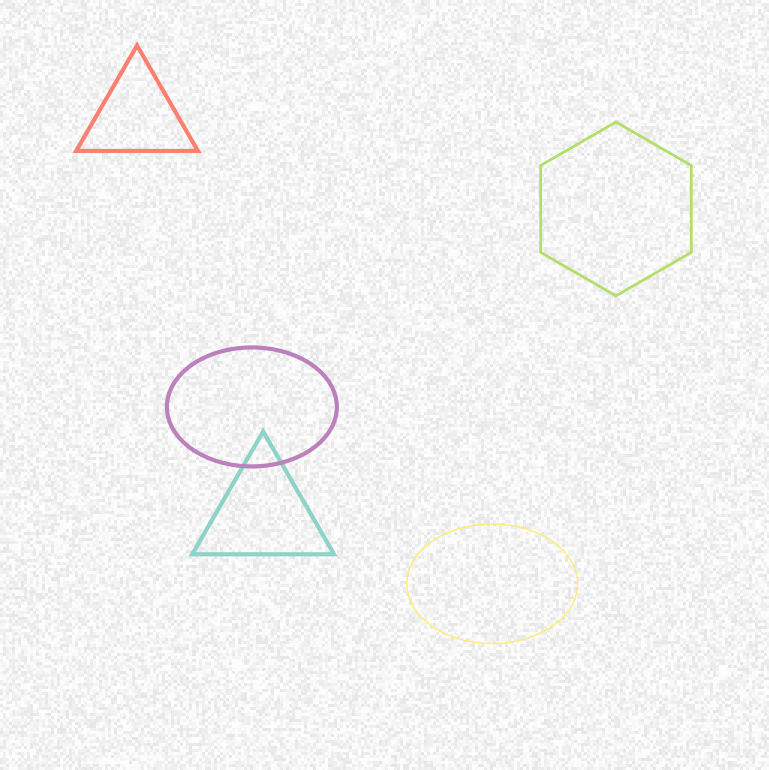[{"shape": "triangle", "thickness": 1.5, "radius": 0.53, "center": [0.342, 0.333]}, {"shape": "triangle", "thickness": 1.5, "radius": 0.46, "center": [0.178, 0.85]}, {"shape": "hexagon", "thickness": 1, "radius": 0.56, "center": [0.8, 0.729]}, {"shape": "oval", "thickness": 1.5, "radius": 0.55, "center": [0.327, 0.472]}, {"shape": "oval", "thickness": 0.5, "radius": 0.55, "center": [0.639, 0.242]}]